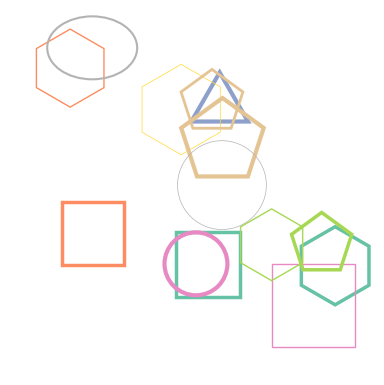[{"shape": "square", "thickness": 2.5, "radius": 0.42, "center": [0.54, 0.313]}, {"shape": "hexagon", "thickness": 2.5, "radius": 0.51, "center": [0.871, 0.31]}, {"shape": "square", "thickness": 2.5, "radius": 0.41, "center": [0.242, 0.393]}, {"shape": "hexagon", "thickness": 1, "radius": 0.51, "center": [0.182, 0.823]}, {"shape": "triangle", "thickness": 3, "radius": 0.42, "center": [0.571, 0.727]}, {"shape": "square", "thickness": 1, "radius": 0.54, "center": [0.814, 0.207]}, {"shape": "circle", "thickness": 3, "radius": 0.41, "center": [0.509, 0.315]}, {"shape": "hexagon", "thickness": 1, "radius": 0.47, "center": [0.706, 0.364]}, {"shape": "pentagon", "thickness": 2.5, "radius": 0.41, "center": [0.835, 0.366]}, {"shape": "hexagon", "thickness": 0.5, "radius": 0.59, "center": [0.471, 0.716]}, {"shape": "pentagon", "thickness": 3, "radius": 0.56, "center": [0.578, 0.633]}, {"shape": "pentagon", "thickness": 2, "radius": 0.42, "center": [0.551, 0.735]}, {"shape": "circle", "thickness": 0.5, "radius": 0.58, "center": [0.577, 0.519]}, {"shape": "oval", "thickness": 1.5, "radius": 0.58, "center": [0.239, 0.876]}]